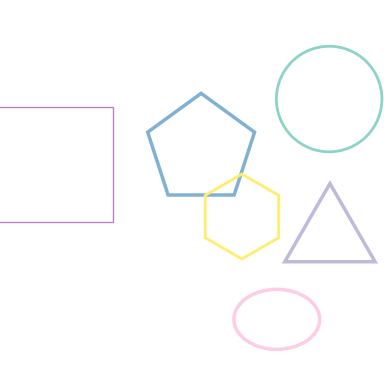[{"shape": "circle", "thickness": 2, "radius": 0.69, "center": [0.855, 0.743]}, {"shape": "triangle", "thickness": 2.5, "radius": 0.68, "center": [0.857, 0.388]}, {"shape": "pentagon", "thickness": 2.5, "radius": 0.73, "center": [0.522, 0.612]}, {"shape": "oval", "thickness": 2.5, "radius": 0.56, "center": [0.719, 0.171]}, {"shape": "square", "thickness": 1, "radius": 0.75, "center": [0.143, 0.573]}, {"shape": "hexagon", "thickness": 2, "radius": 0.55, "center": [0.628, 0.438]}]